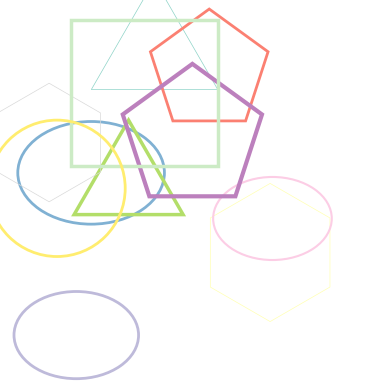[{"shape": "triangle", "thickness": 0.5, "radius": 0.95, "center": [0.401, 0.862]}, {"shape": "hexagon", "thickness": 0.5, "radius": 0.9, "center": [0.702, 0.344]}, {"shape": "oval", "thickness": 2, "radius": 0.81, "center": [0.198, 0.13]}, {"shape": "pentagon", "thickness": 2, "radius": 0.8, "center": [0.543, 0.816]}, {"shape": "oval", "thickness": 2, "radius": 0.95, "center": [0.237, 0.551]}, {"shape": "triangle", "thickness": 2.5, "radius": 0.82, "center": [0.334, 0.524]}, {"shape": "oval", "thickness": 1.5, "radius": 0.77, "center": [0.708, 0.432]}, {"shape": "hexagon", "thickness": 0.5, "radius": 0.77, "center": [0.128, 0.63]}, {"shape": "pentagon", "thickness": 3, "radius": 0.95, "center": [0.5, 0.644]}, {"shape": "square", "thickness": 2.5, "radius": 0.95, "center": [0.375, 0.759]}, {"shape": "circle", "thickness": 2, "radius": 0.89, "center": [0.148, 0.511]}]